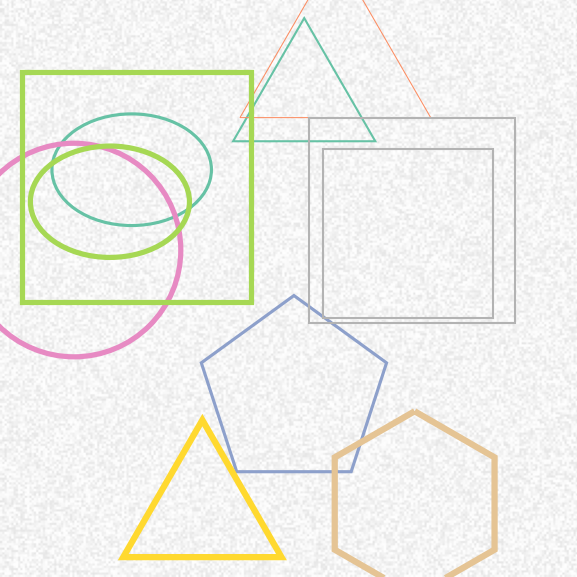[{"shape": "oval", "thickness": 1.5, "radius": 0.69, "center": [0.228, 0.705]}, {"shape": "triangle", "thickness": 1, "radius": 0.71, "center": [0.527, 0.826]}, {"shape": "triangle", "thickness": 0.5, "radius": 0.95, "center": [0.581, 0.891]}, {"shape": "pentagon", "thickness": 1.5, "radius": 0.84, "center": [0.509, 0.319]}, {"shape": "circle", "thickness": 2.5, "radius": 0.92, "center": [0.128, 0.566]}, {"shape": "oval", "thickness": 2.5, "radius": 0.69, "center": [0.19, 0.65]}, {"shape": "square", "thickness": 2.5, "radius": 0.99, "center": [0.236, 0.676]}, {"shape": "triangle", "thickness": 3, "radius": 0.79, "center": [0.35, 0.114]}, {"shape": "hexagon", "thickness": 3, "radius": 0.8, "center": [0.718, 0.127]}, {"shape": "square", "thickness": 1, "radius": 0.73, "center": [0.706, 0.595]}, {"shape": "square", "thickness": 1, "radius": 0.89, "center": [0.713, 0.617]}]